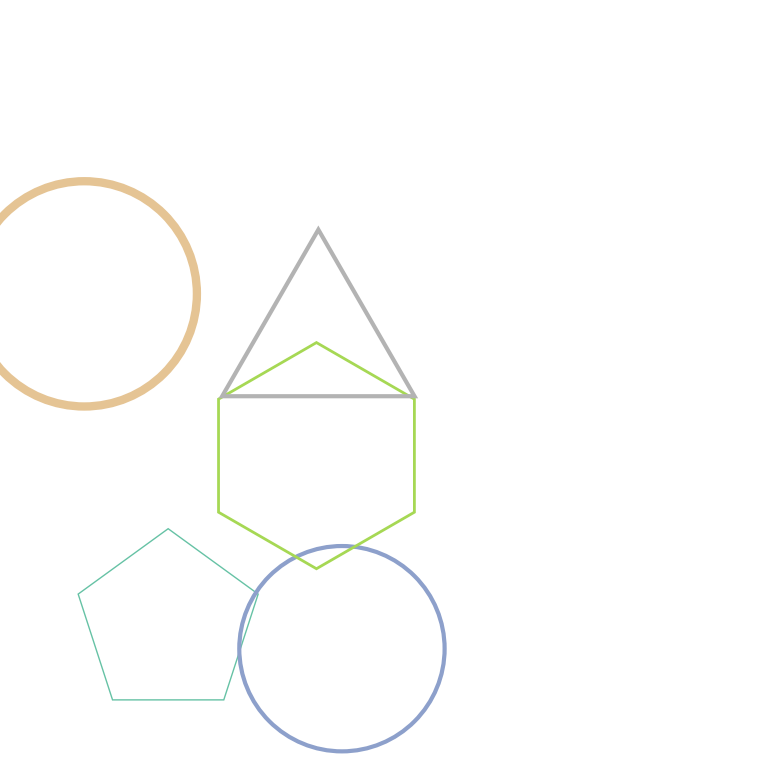[{"shape": "pentagon", "thickness": 0.5, "radius": 0.61, "center": [0.218, 0.19]}, {"shape": "circle", "thickness": 1.5, "radius": 0.67, "center": [0.444, 0.158]}, {"shape": "hexagon", "thickness": 1, "radius": 0.73, "center": [0.411, 0.408]}, {"shape": "circle", "thickness": 3, "radius": 0.73, "center": [0.109, 0.618]}, {"shape": "triangle", "thickness": 1.5, "radius": 0.72, "center": [0.413, 0.558]}]